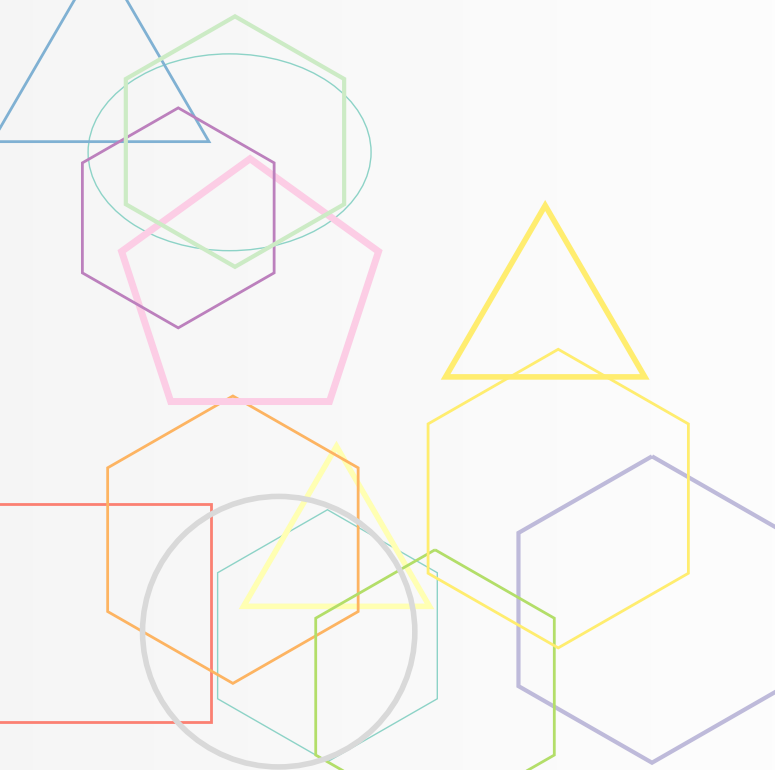[{"shape": "oval", "thickness": 0.5, "radius": 0.91, "center": [0.296, 0.802]}, {"shape": "hexagon", "thickness": 0.5, "radius": 0.82, "center": [0.423, 0.174]}, {"shape": "triangle", "thickness": 2, "radius": 0.69, "center": [0.434, 0.282]}, {"shape": "hexagon", "thickness": 1.5, "radius": 0.99, "center": [0.841, 0.208]}, {"shape": "square", "thickness": 1, "radius": 0.71, "center": [0.132, 0.204]}, {"shape": "triangle", "thickness": 1, "radius": 0.81, "center": [0.13, 0.897]}, {"shape": "hexagon", "thickness": 1, "radius": 0.93, "center": [0.301, 0.299]}, {"shape": "hexagon", "thickness": 1, "radius": 0.89, "center": [0.561, 0.108]}, {"shape": "pentagon", "thickness": 2.5, "radius": 0.87, "center": [0.323, 0.62]}, {"shape": "circle", "thickness": 2, "radius": 0.88, "center": [0.36, 0.18]}, {"shape": "hexagon", "thickness": 1, "radius": 0.71, "center": [0.23, 0.717]}, {"shape": "hexagon", "thickness": 1.5, "radius": 0.81, "center": [0.303, 0.816]}, {"shape": "hexagon", "thickness": 1, "radius": 0.97, "center": [0.72, 0.352]}, {"shape": "triangle", "thickness": 2, "radius": 0.74, "center": [0.703, 0.585]}]